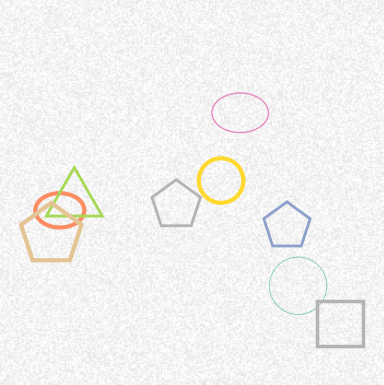[{"shape": "circle", "thickness": 0.5, "radius": 0.37, "center": [0.774, 0.258]}, {"shape": "oval", "thickness": 3, "radius": 0.32, "center": [0.155, 0.454]}, {"shape": "pentagon", "thickness": 2, "radius": 0.32, "center": [0.745, 0.412]}, {"shape": "oval", "thickness": 1, "radius": 0.37, "center": [0.624, 0.707]}, {"shape": "triangle", "thickness": 2, "radius": 0.42, "center": [0.193, 0.481]}, {"shape": "circle", "thickness": 3, "radius": 0.29, "center": [0.574, 0.531]}, {"shape": "pentagon", "thickness": 3, "radius": 0.41, "center": [0.133, 0.391]}, {"shape": "square", "thickness": 2.5, "radius": 0.3, "center": [0.883, 0.16]}, {"shape": "pentagon", "thickness": 2, "radius": 0.33, "center": [0.458, 0.467]}]